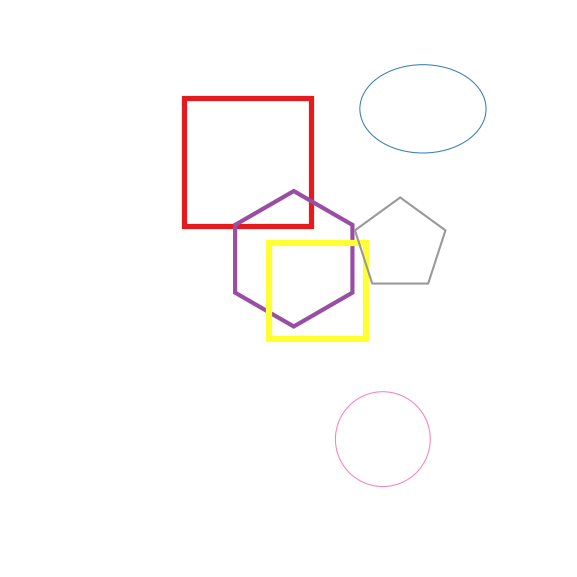[{"shape": "square", "thickness": 2.5, "radius": 0.55, "center": [0.429, 0.719]}, {"shape": "oval", "thickness": 0.5, "radius": 0.55, "center": [0.732, 0.811]}, {"shape": "hexagon", "thickness": 2, "radius": 0.59, "center": [0.509, 0.551]}, {"shape": "square", "thickness": 3, "radius": 0.42, "center": [0.55, 0.495]}, {"shape": "circle", "thickness": 0.5, "radius": 0.41, "center": [0.663, 0.239]}, {"shape": "pentagon", "thickness": 1, "radius": 0.41, "center": [0.693, 0.575]}]